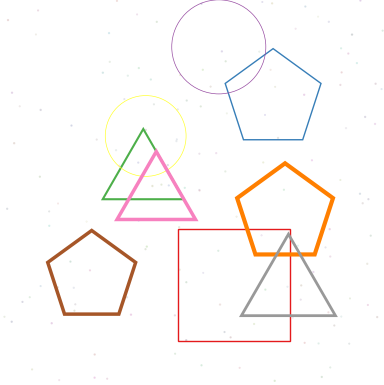[{"shape": "square", "thickness": 1, "radius": 0.72, "center": [0.607, 0.26]}, {"shape": "pentagon", "thickness": 1, "radius": 0.65, "center": [0.709, 0.743]}, {"shape": "triangle", "thickness": 1.5, "radius": 0.61, "center": [0.372, 0.543]}, {"shape": "circle", "thickness": 0.5, "radius": 0.61, "center": [0.568, 0.878]}, {"shape": "pentagon", "thickness": 3, "radius": 0.65, "center": [0.74, 0.445]}, {"shape": "circle", "thickness": 0.5, "radius": 0.52, "center": [0.378, 0.647]}, {"shape": "pentagon", "thickness": 2.5, "radius": 0.6, "center": [0.238, 0.281]}, {"shape": "triangle", "thickness": 2.5, "radius": 0.59, "center": [0.406, 0.489]}, {"shape": "triangle", "thickness": 2, "radius": 0.71, "center": [0.749, 0.251]}]